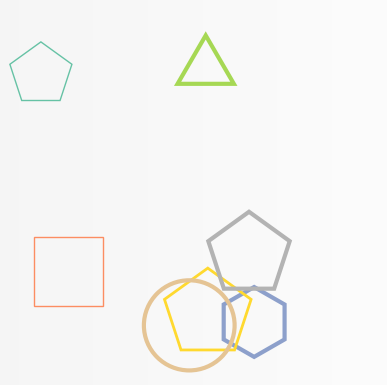[{"shape": "pentagon", "thickness": 1, "radius": 0.42, "center": [0.106, 0.807]}, {"shape": "square", "thickness": 1, "radius": 0.44, "center": [0.176, 0.295]}, {"shape": "hexagon", "thickness": 3, "radius": 0.45, "center": [0.656, 0.164]}, {"shape": "triangle", "thickness": 3, "radius": 0.42, "center": [0.531, 0.824]}, {"shape": "pentagon", "thickness": 2, "radius": 0.59, "center": [0.536, 0.186]}, {"shape": "circle", "thickness": 3, "radius": 0.59, "center": [0.488, 0.155]}, {"shape": "pentagon", "thickness": 3, "radius": 0.55, "center": [0.643, 0.34]}]